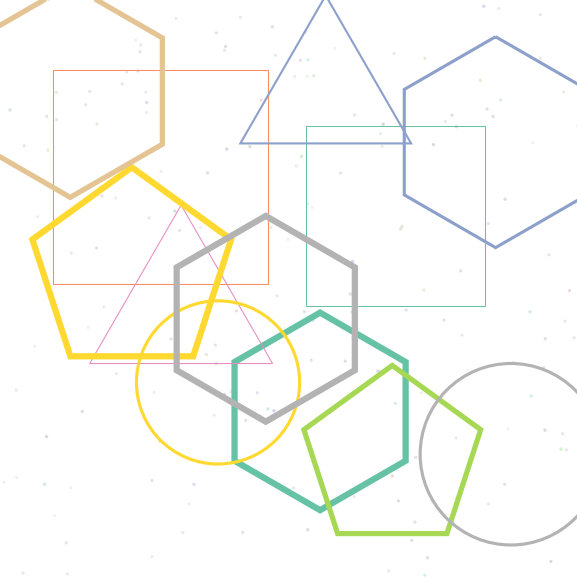[{"shape": "square", "thickness": 0.5, "radius": 0.78, "center": [0.685, 0.625]}, {"shape": "hexagon", "thickness": 3, "radius": 0.86, "center": [0.554, 0.287]}, {"shape": "square", "thickness": 0.5, "radius": 0.93, "center": [0.278, 0.692]}, {"shape": "hexagon", "thickness": 1.5, "radius": 0.91, "center": [0.858, 0.753]}, {"shape": "triangle", "thickness": 1, "radius": 0.85, "center": [0.564, 0.836]}, {"shape": "triangle", "thickness": 0.5, "radius": 0.91, "center": [0.314, 0.461]}, {"shape": "pentagon", "thickness": 2.5, "radius": 0.8, "center": [0.679, 0.205]}, {"shape": "circle", "thickness": 1.5, "radius": 0.71, "center": [0.378, 0.337]}, {"shape": "pentagon", "thickness": 3, "radius": 0.9, "center": [0.228, 0.529]}, {"shape": "hexagon", "thickness": 2.5, "radius": 0.92, "center": [0.122, 0.841]}, {"shape": "hexagon", "thickness": 3, "radius": 0.89, "center": [0.46, 0.447]}, {"shape": "circle", "thickness": 1.5, "radius": 0.79, "center": [0.885, 0.213]}]